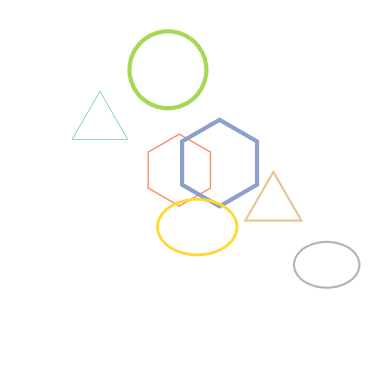[{"shape": "triangle", "thickness": 0.5, "radius": 0.42, "center": [0.259, 0.68]}, {"shape": "hexagon", "thickness": 1, "radius": 0.47, "center": [0.466, 0.558]}, {"shape": "hexagon", "thickness": 3, "radius": 0.56, "center": [0.57, 0.576]}, {"shape": "circle", "thickness": 3, "radius": 0.5, "center": [0.436, 0.819]}, {"shape": "oval", "thickness": 2, "radius": 0.52, "center": [0.512, 0.41]}, {"shape": "triangle", "thickness": 1.5, "radius": 0.42, "center": [0.71, 0.469]}, {"shape": "oval", "thickness": 1.5, "radius": 0.42, "center": [0.849, 0.312]}]